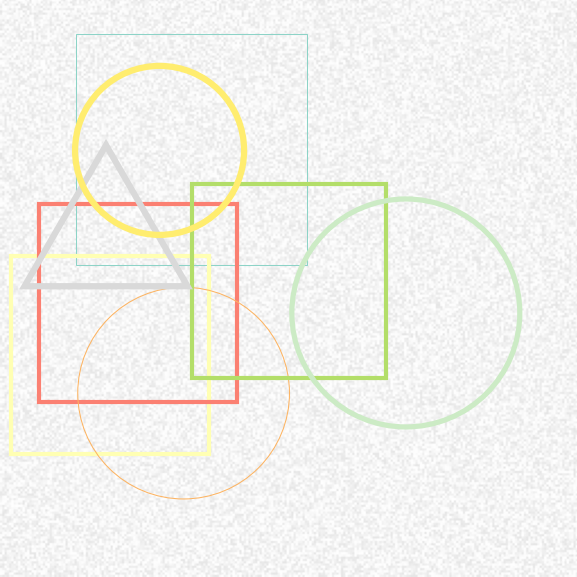[{"shape": "square", "thickness": 0.5, "radius": 1.0, "center": [0.332, 0.74]}, {"shape": "square", "thickness": 2, "radius": 0.86, "center": [0.191, 0.384]}, {"shape": "square", "thickness": 2, "radius": 0.86, "center": [0.239, 0.475]}, {"shape": "circle", "thickness": 0.5, "radius": 0.92, "center": [0.318, 0.318]}, {"shape": "square", "thickness": 2, "radius": 0.84, "center": [0.501, 0.512]}, {"shape": "triangle", "thickness": 3, "radius": 0.81, "center": [0.184, 0.585]}, {"shape": "circle", "thickness": 2.5, "radius": 0.99, "center": [0.703, 0.457]}, {"shape": "circle", "thickness": 3, "radius": 0.73, "center": [0.276, 0.739]}]